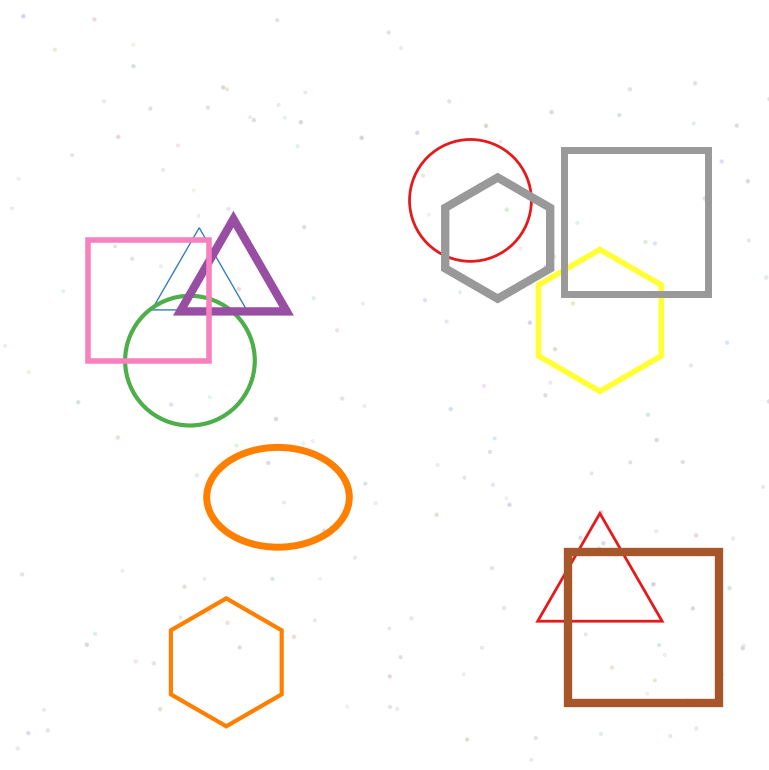[{"shape": "triangle", "thickness": 1, "radius": 0.47, "center": [0.779, 0.24]}, {"shape": "circle", "thickness": 1, "radius": 0.4, "center": [0.611, 0.74]}, {"shape": "triangle", "thickness": 0.5, "radius": 0.36, "center": [0.259, 0.633]}, {"shape": "circle", "thickness": 1.5, "radius": 0.42, "center": [0.247, 0.532]}, {"shape": "triangle", "thickness": 3, "radius": 0.4, "center": [0.303, 0.636]}, {"shape": "oval", "thickness": 2.5, "radius": 0.46, "center": [0.361, 0.354]}, {"shape": "hexagon", "thickness": 1.5, "radius": 0.42, "center": [0.294, 0.14]}, {"shape": "hexagon", "thickness": 2, "radius": 0.46, "center": [0.779, 0.584]}, {"shape": "square", "thickness": 3, "radius": 0.49, "center": [0.836, 0.185]}, {"shape": "square", "thickness": 2, "radius": 0.39, "center": [0.193, 0.609]}, {"shape": "hexagon", "thickness": 3, "radius": 0.39, "center": [0.646, 0.691]}, {"shape": "square", "thickness": 2.5, "radius": 0.47, "center": [0.826, 0.711]}]